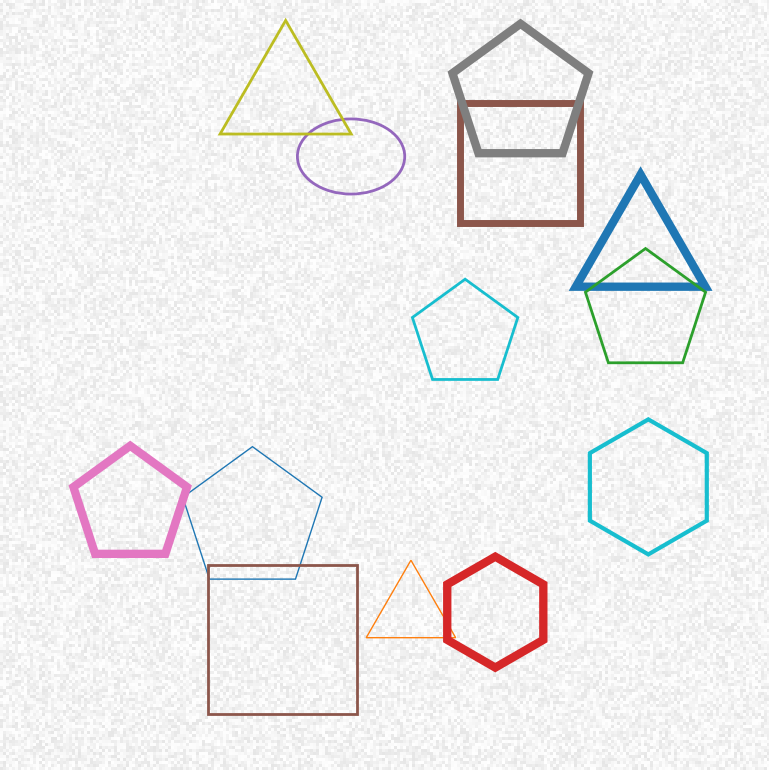[{"shape": "pentagon", "thickness": 0.5, "radius": 0.48, "center": [0.328, 0.325]}, {"shape": "triangle", "thickness": 3, "radius": 0.49, "center": [0.832, 0.676]}, {"shape": "triangle", "thickness": 0.5, "radius": 0.34, "center": [0.534, 0.205]}, {"shape": "pentagon", "thickness": 1, "radius": 0.41, "center": [0.838, 0.595]}, {"shape": "hexagon", "thickness": 3, "radius": 0.36, "center": [0.643, 0.205]}, {"shape": "oval", "thickness": 1, "radius": 0.35, "center": [0.456, 0.797]}, {"shape": "square", "thickness": 1, "radius": 0.48, "center": [0.367, 0.169]}, {"shape": "square", "thickness": 2.5, "radius": 0.39, "center": [0.675, 0.788]}, {"shape": "pentagon", "thickness": 3, "radius": 0.39, "center": [0.169, 0.343]}, {"shape": "pentagon", "thickness": 3, "radius": 0.46, "center": [0.676, 0.876]}, {"shape": "triangle", "thickness": 1, "radius": 0.49, "center": [0.371, 0.875]}, {"shape": "pentagon", "thickness": 1, "radius": 0.36, "center": [0.604, 0.565]}, {"shape": "hexagon", "thickness": 1.5, "radius": 0.44, "center": [0.842, 0.368]}]